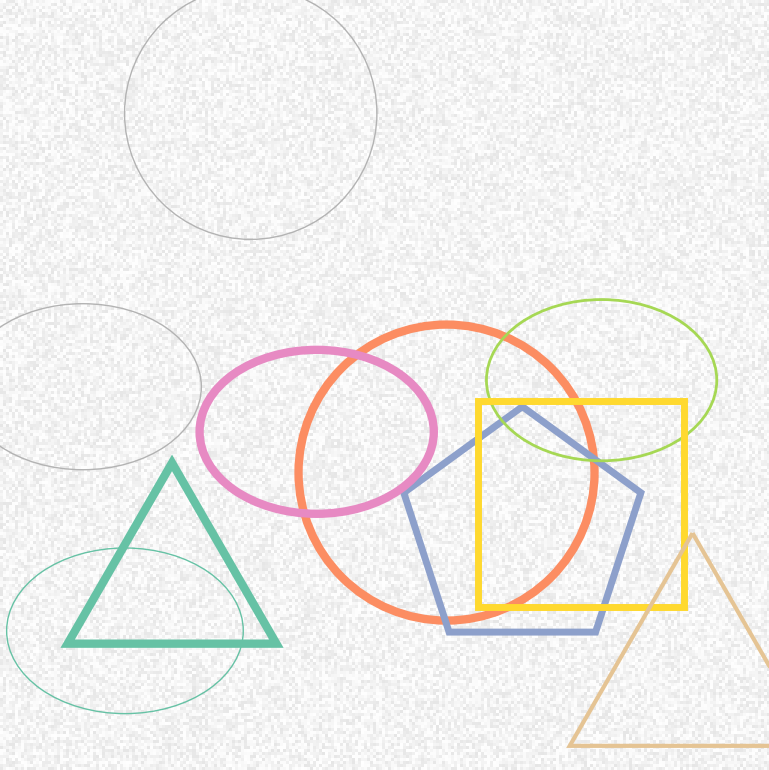[{"shape": "triangle", "thickness": 3, "radius": 0.78, "center": [0.223, 0.242]}, {"shape": "oval", "thickness": 0.5, "radius": 0.77, "center": [0.162, 0.181]}, {"shape": "circle", "thickness": 3, "radius": 0.96, "center": [0.58, 0.386]}, {"shape": "pentagon", "thickness": 2.5, "radius": 0.81, "center": [0.678, 0.31]}, {"shape": "oval", "thickness": 3, "radius": 0.76, "center": [0.411, 0.439]}, {"shape": "oval", "thickness": 1, "radius": 0.75, "center": [0.781, 0.506]}, {"shape": "square", "thickness": 2.5, "radius": 0.67, "center": [0.755, 0.346]}, {"shape": "triangle", "thickness": 1.5, "radius": 0.92, "center": [0.899, 0.123]}, {"shape": "oval", "thickness": 0.5, "radius": 0.77, "center": [0.107, 0.498]}, {"shape": "circle", "thickness": 0.5, "radius": 0.82, "center": [0.326, 0.853]}]